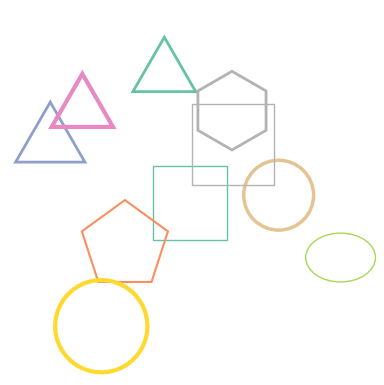[{"shape": "square", "thickness": 1, "radius": 0.48, "center": [0.493, 0.473]}, {"shape": "triangle", "thickness": 2, "radius": 0.47, "center": [0.427, 0.809]}, {"shape": "pentagon", "thickness": 1.5, "radius": 0.59, "center": [0.324, 0.363]}, {"shape": "triangle", "thickness": 2, "radius": 0.52, "center": [0.131, 0.631]}, {"shape": "triangle", "thickness": 3, "radius": 0.46, "center": [0.214, 0.716]}, {"shape": "oval", "thickness": 1, "radius": 0.45, "center": [0.885, 0.331]}, {"shape": "circle", "thickness": 3, "radius": 0.6, "center": [0.263, 0.153]}, {"shape": "circle", "thickness": 2.5, "radius": 0.45, "center": [0.724, 0.493]}, {"shape": "square", "thickness": 1, "radius": 0.53, "center": [0.605, 0.625]}, {"shape": "hexagon", "thickness": 2, "radius": 0.51, "center": [0.603, 0.713]}]